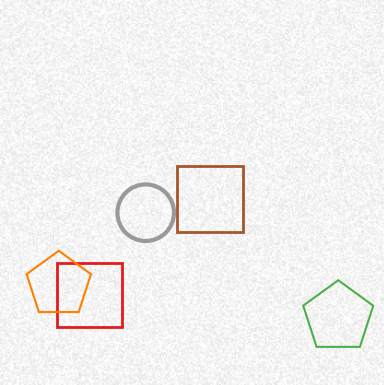[{"shape": "square", "thickness": 2, "radius": 0.42, "center": [0.232, 0.233]}, {"shape": "pentagon", "thickness": 1.5, "radius": 0.48, "center": [0.879, 0.176]}, {"shape": "pentagon", "thickness": 1.5, "radius": 0.44, "center": [0.153, 0.261]}, {"shape": "square", "thickness": 2, "radius": 0.43, "center": [0.546, 0.482]}, {"shape": "circle", "thickness": 3, "radius": 0.37, "center": [0.378, 0.448]}]